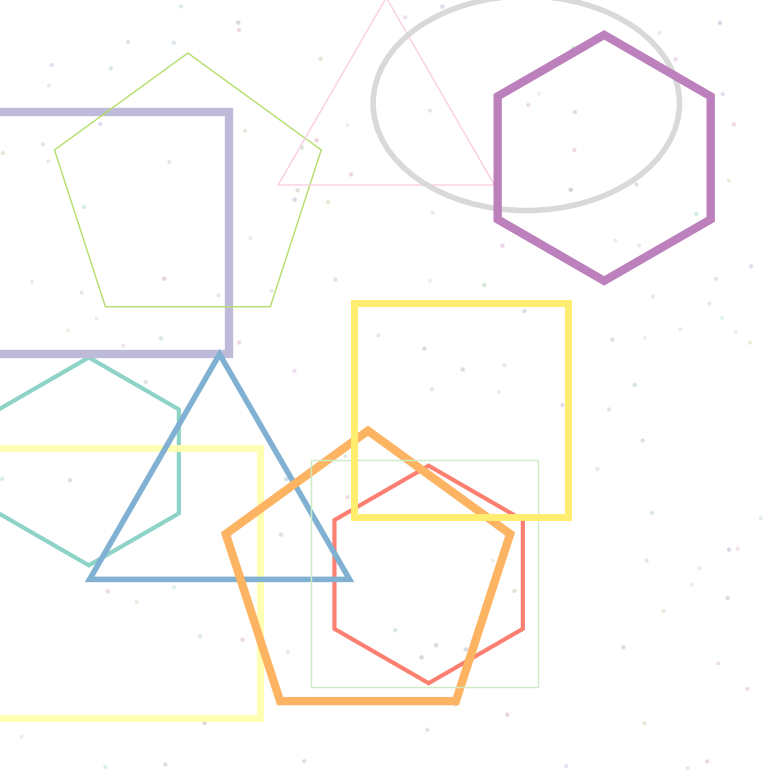[{"shape": "hexagon", "thickness": 1.5, "radius": 0.68, "center": [0.115, 0.401]}, {"shape": "square", "thickness": 2.5, "radius": 0.88, "center": [0.163, 0.243]}, {"shape": "square", "thickness": 3, "radius": 0.79, "center": [0.14, 0.698]}, {"shape": "hexagon", "thickness": 1.5, "radius": 0.71, "center": [0.557, 0.254]}, {"shape": "triangle", "thickness": 2, "radius": 0.97, "center": [0.285, 0.345]}, {"shape": "pentagon", "thickness": 3, "radius": 0.97, "center": [0.478, 0.247]}, {"shape": "pentagon", "thickness": 0.5, "radius": 0.91, "center": [0.244, 0.749]}, {"shape": "triangle", "thickness": 0.5, "radius": 0.81, "center": [0.502, 0.841]}, {"shape": "oval", "thickness": 2, "radius": 0.99, "center": [0.683, 0.866]}, {"shape": "hexagon", "thickness": 3, "radius": 0.8, "center": [0.785, 0.795]}, {"shape": "square", "thickness": 0.5, "radius": 0.74, "center": [0.551, 0.255]}, {"shape": "square", "thickness": 2.5, "radius": 0.7, "center": [0.599, 0.468]}]